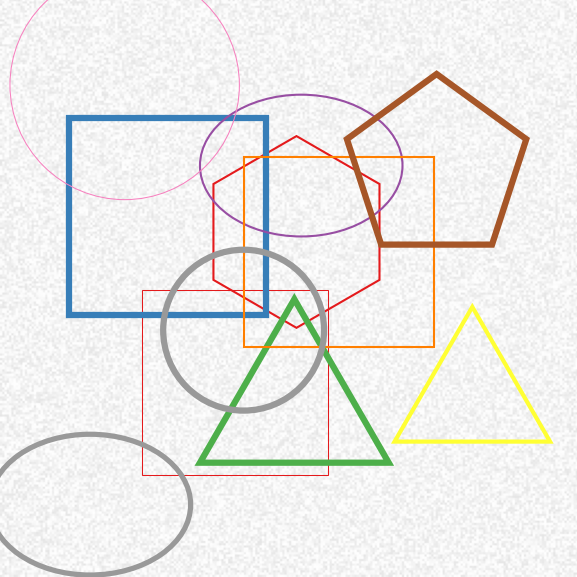[{"shape": "hexagon", "thickness": 1, "radius": 0.83, "center": [0.513, 0.597]}, {"shape": "square", "thickness": 0.5, "radius": 0.8, "center": [0.407, 0.337]}, {"shape": "square", "thickness": 3, "radius": 0.85, "center": [0.29, 0.624]}, {"shape": "triangle", "thickness": 3, "radius": 0.94, "center": [0.51, 0.292]}, {"shape": "oval", "thickness": 1, "radius": 0.88, "center": [0.522, 0.712]}, {"shape": "square", "thickness": 1, "radius": 0.82, "center": [0.587, 0.562]}, {"shape": "triangle", "thickness": 2, "radius": 0.78, "center": [0.818, 0.312]}, {"shape": "pentagon", "thickness": 3, "radius": 0.82, "center": [0.756, 0.708]}, {"shape": "circle", "thickness": 0.5, "radius": 0.99, "center": [0.216, 0.852]}, {"shape": "oval", "thickness": 2.5, "radius": 0.87, "center": [0.156, 0.125]}, {"shape": "circle", "thickness": 3, "radius": 0.7, "center": [0.422, 0.427]}]